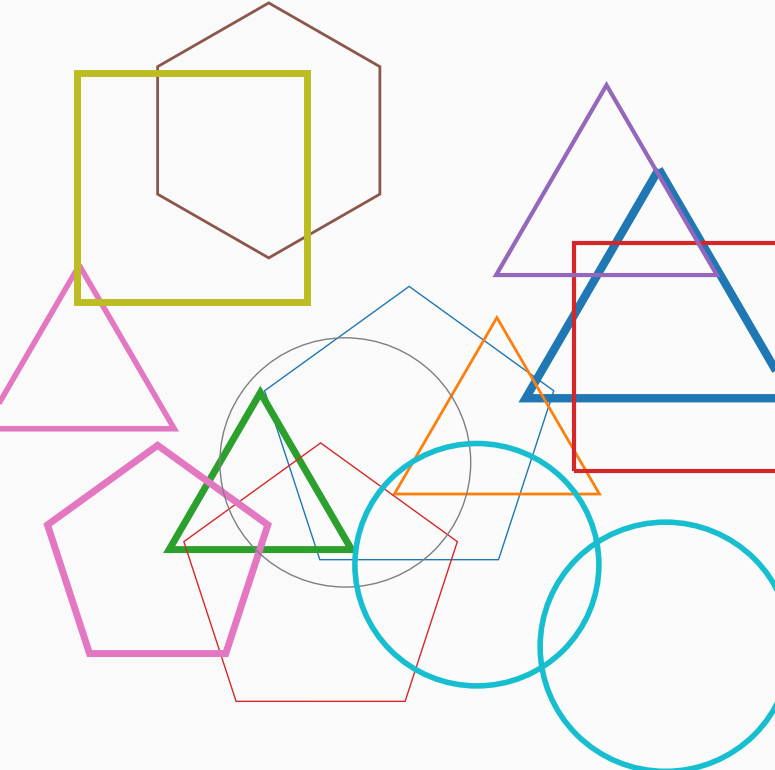[{"shape": "pentagon", "thickness": 0.5, "radius": 0.98, "center": [0.528, 0.432]}, {"shape": "triangle", "thickness": 3, "radius": 0.99, "center": [0.85, 0.582]}, {"shape": "triangle", "thickness": 1, "radius": 0.76, "center": [0.641, 0.435]}, {"shape": "triangle", "thickness": 2.5, "radius": 0.68, "center": [0.336, 0.354]}, {"shape": "pentagon", "thickness": 0.5, "radius": 0.93, "center": [0.414, 0.239]}, {"shape": "square", "thickness": 1.5, "radius": 0.74, "center": [0.889, 0.537]}, {"shape": "triangle", "thickness": 1.5, "radius": 0.82, "center": [0.783, 0.725]}, {"shape": "hexagon", "thickness": 1, "radius": 0.83, "center": [0.347, 0.831]}, {"shape": "triangle", "thickness": 2, "radius": 0.71, "center": [0.102, 0.514]}, {"shape": "pentagon", "thickness": 2.5, "radius": 0.75, "center": [0.203, 0.272]}, {"shape": "circle", "thickness": 0.5, "radius": 0.81, "center": [0.446, 0.399]}, {"shape": "square", "thickness": 2.5, "radius": 0.74, "center": [0.248, 0.757]}, {"shape": "circle", "thickness": 2, "radius": 0.81, "center": [0.859, 0.16]}, {"shape": "circle", "thickness": 2, "radius": 0.79, "center": [0.615, 0.267]}]